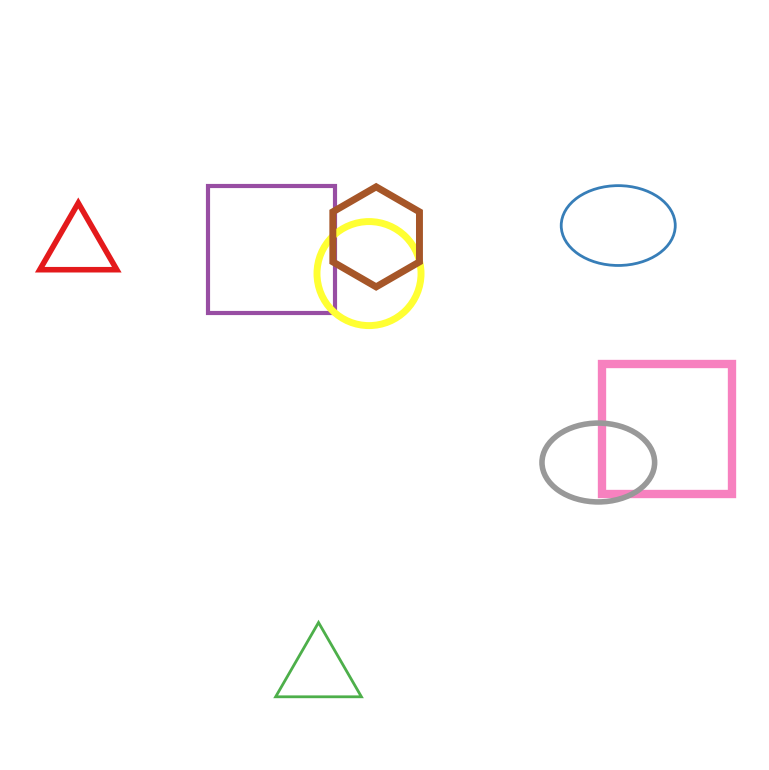[{"shape": "triangle", "thickness": 2, "radius": 0.29, "center": [0.102, 0.679]}, {"shape": "oval", "thickness": 1, "radius": 0.37, "center": [0.803, 0.707]}, {"shape": "triangle", "thickness": 1, "radius": 0.32, "center": [0.414, 0.127]}, {"shape": "square", "thickness": 1.5, "radius": 0.41, "center": [0.352, 0.676]}, {"shape": "circle", "thickness": 2.5, "radius": 0.34, "center": [0.479, 0.645]}, {"shape": "hexagon", "thickness": 2.5, "radius": 0.32, "center": [0.489, 0.692]}, {"shape": "square", "thickness": 3, "radius": 0.42, "center": [0.867, 0.443]}, {"shape": "oval", "thickness": 2, "radius": 0.37, "center": [0.777, 0.399]}]